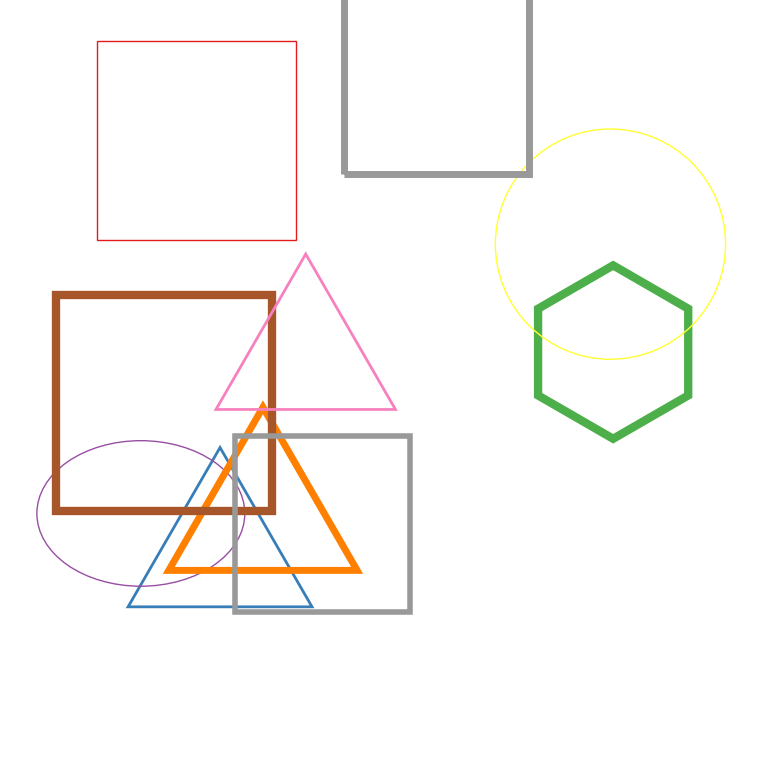[{"shape": "square", "thickness": 0.5, "radius": 0.65, "center": [0.255, 0.817]}, {"shape": "triangle", "thickness": 1, "radius": 0.69, "center": [0.286, 0.281]}, {"shape": "hexagon", "thickness": 3, "radius": 0.56, "center": [0.796, 0.543]}, {"shape": "oval", "thickness": 0.5, "radius": 0.68, "center": [0.183, 0.333]}, {"shape": "triangle", "thickness": 2.5, "radius": 0.71, "center": [0.341, 0.33]}, {"shape": "circle", "thickness": 0.5, "radius": 0.75, "center": [0.793, 0.683]}, {"shape": "square", "thickness": 3, "radius": 0.7, "center": [0.213, 0.476]}, {"shape": "triangle", "thickness": 1, "radius": 0.67, "center": [0.397, 0.536]}, {"shape": "square", "thickness": 2.5, "radius": 0.6, "center": [0.567, 0.894]}, {"shape": "square", "thickness": 2, "radius": 0.57, "center": [0.418, 0.319]}]